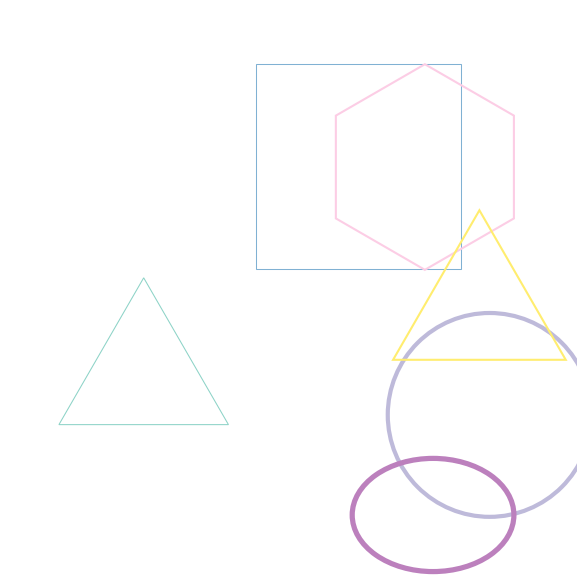[{"shape": "triangle", "thickness": 0.5, "radius": 0.85, "center": [0.249, 0.349]}, {"shape": "circle", "thickness": 2, "radius": 0.88, "center": [0.848, 0.281]}, {"shape": "square", "thickness": 0.5, "radius": 0.89, "center": [0.621, 0.71]}, {"shape": "hexagon", "thickness": 1, "radius": 0.89, "center": [0.736, 0.71]}, {"shape": "oval", "thickness": 2.5, "radius": 0.7, "center": [0.75, 0.107]}, {"shape": "triangle", "thickness": 1, "radius": 0.86, "center": [0.83, 0.462]}]